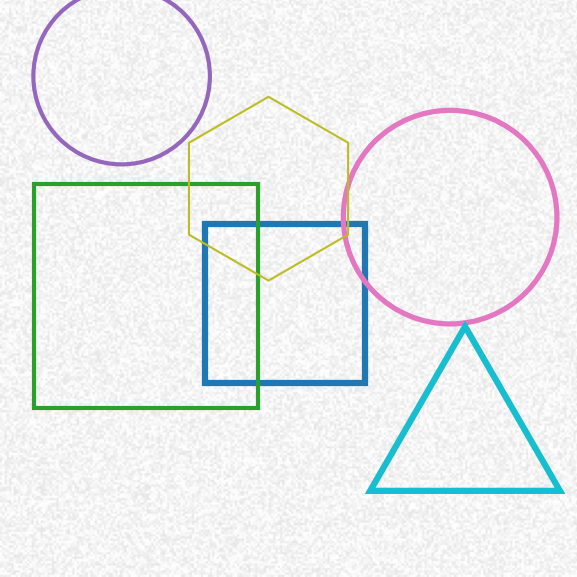[{"shape": "square", "thickness": 3, "radius": 0.69, "center": [0.494, 0.474]}, {"shape": "square", "thickness": 2, "radius": 0.97, "center": [0.253, 0.487]}, {"shape": "circle", "thickness": 2, "radius": 0.76, "center": [0.211, 0.867]}, {"shape": "circle", "thickness": 2.5, "radius": 0.92, "center": [0.779, 0.623]}, {"shape": "hexagon", "thickness": 1, "radius": 0.8, "center": [0.465, 0.672]}, {"shape": "triangle", "thickness": 3, "radius": 0.95, "center": [0.805, 0.244]}]